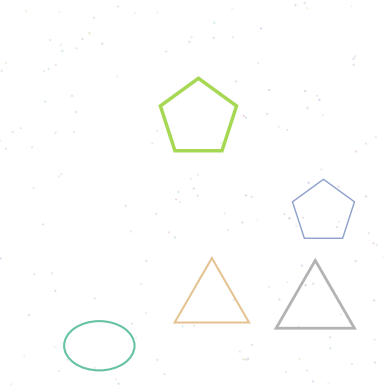[{"shape": "oval", "thickness": 1.5, "radius": 0.46, "center": [0.258, 0.102]}, {"shape": "pentagon", "thickness": 1, "radius": 0.42, "center": [0.84, 0.45]}, {"shape": "pentagon", "thickness": 2.5, "radius": 0.52, "center": [0.515, 0.693]}, {"shape": "triangle", "thickness": 1.5, "radius": 0.56, "center": [0.55, 0.218]}, {"shape": "triangle", "thickness": 2, "radius": 0.59, "center": [0.819, 0.206]}]